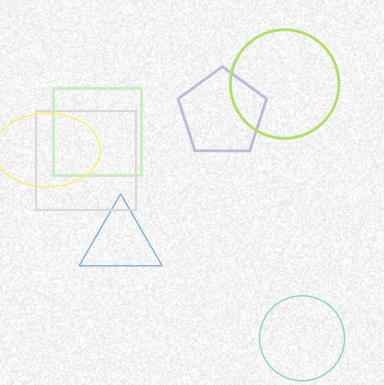[{"shape": "circle", "thickness": 1, "radius": 0.55, "center": [0.785, 0.121]}, {"shape": "pentagon", "thickness": 2, "radius": 0.6, "center": [0.578, 0.706]}, {"shape": "triangle", "thickness": 1, "radius": 0.62, "center": [0.313, 0.372]}, {"shape": "circle", "thickness": 2, "radius": 0.71, "center": [0.739, 0.782]}, {"shape": "square", "thickness": 1.5, "radius": 0.65, "center": [0.223, 0.583]}, {"shape": "square", "thickness": 2, "radius": 0.57, "center": [0.252, 0.659]}, {"shape": "oval", "thickness": 1, "radius": 0.69, "center": [0.123, 0.61]}]